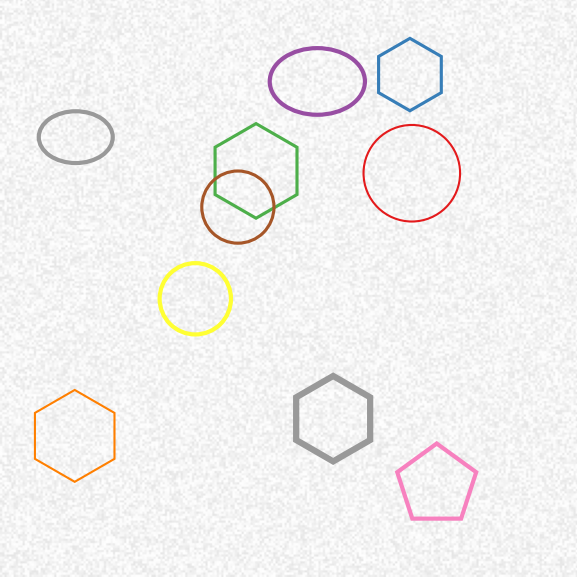[{"shape": "circle", "thickness": 1, "radius": 0.42, "center": [0.713, 0.699]}, {"shape": "hexagon", "thickness": 1.5, "radius": 0.31, "center": [0.71, 0.87]}, {"shape": "hexagon", "thickness": 1.5, "radius": 0.41, "center": [0.443, 0.703]}, {"shape": "oval", "thickness": 2, "radius": 0.41, "center": [0.549, 0.858]}, {"shape": "hexagon", "thickness": 1, "radius": 0.4, "center": [0.129, 0.244]}, {"shape": "circle", "thickness": 2, "radius": 0.31, "center": [0.338, 0.482]}, {"shape": "circle", "thickness": 1.5, "radius": 0.31, "center": [0.412, 0.641]}, {"shape": "pentagon", "thickness": 2, "radius": 0.36, "center": [0.756, 0.159]}, {"shape": "oval", "thickness": 2, "radius": 0.32, "center": [0.131, 0.762]}, {"shape": "hexagon", "thickness": 3, "radius": 0.37, "center": [0.577, 0.274]}]